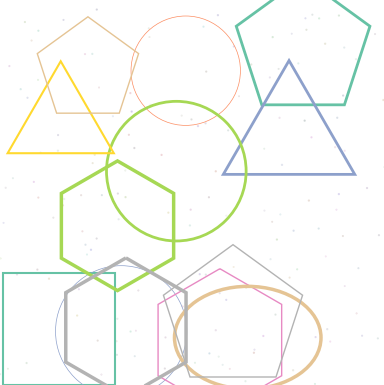[{"shape": "square", "thickness": 1.5, "radius": 0.72, "center": [0.153, 0.145]}, {"shape": "pentagon", "thickness": 2, "radius": 0.91, "center": [0.787, 0.875]}, {"shape": "circle", "thickness": 0.5, "radius": 0.71, "center": [0.482, 0.816]}, {"shape": "triangle", "thickness": 2, "radius": 0.99, "center": [0.751, 0.646]}, {"shape": "circle", "thickness": 0.5, "radius": 0.85, "center": [0.315, 0.139]}, {"shape": "hexagon", "thickness": 1, "radius": 0.93, "center": [0.571, 0.117]}, {"shape": "circle", "thickness": 2, "radius": 0.91, "center": [0.458, 0.555]}, {"shape": "hexagon", "thickness": 2.5, "radius": 0.84, "center": [0.305, 0.414]}, {"shape": "triangle", "thickness": 1.5, "radius": 0.8, "center": [0.158, 0.682]}, {"shape": "pentagon", "thickness": 1, "radius": 0.69, "center": [0.228, 0.818]}, {"shape": "oval", "thickness": 2.5, "radius": 0.95, "center": [0.643, 0.123]}, {"shape": "hexagon", "thickness": 2.5, "radius": 0.9, "center": [0.327, 0.15]}, {"shape": "pentagon", "thickness": 1, "radius": 0.95, "center": [0.605, 0.174]}]